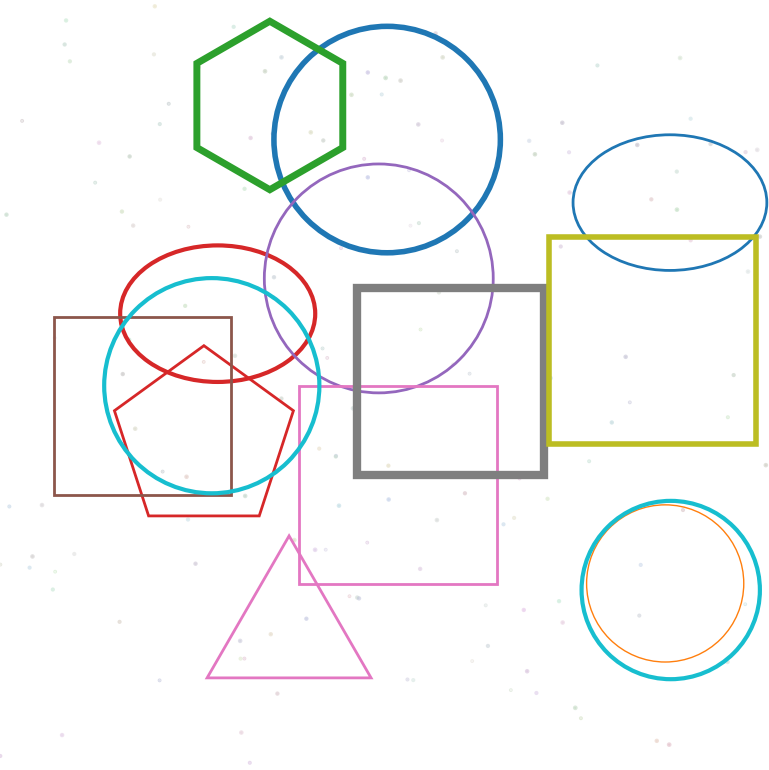[{"shape": "oval", "thickness": 1, "radius": 0.63, "center": [0.87, 0.737]}, {"shape": "circle", "thickness": 2, "radius": 0.74, "center": [0.503, 0.819]}, {"shape": "circle", "thickness": 0.5, "radius": 0.51, "center": [0.864, 0.242]}, {"shape": "hexagon", "thickness": 2.5, "radius": 0.55, "center": [0.35, 0.863]}, {"shape": "pentagon", "thickness": 1, "radius": 0.61, "center": [0.265, 0.429]}, {"shape": "oval", "thickness": 1.5, "radius": 0.63, "center": [0.283, 0.593]}, {"shape": "circle", "thickness": 1, "radius": 0.74, "center": [0.492, 0.638]}, {"shape": "square", "thickness": 1, "radius": 0.58, "center": [0.185, 0.473]}, {"shape": "triangle", "thickness": 1, "radius": 0.61, "center": [0.375, 0.181]}, {"shape": "square", "thickness": 1, "radius": 0.64, "center": [0.517, 0.37]}, {"shape": "square", "thickness": 3, "radius": 0.61, "center": [0.585, 0.505]}, {"shape": "square", "thickness": 2, "radius": 0.67, "center": [0.848, 0.558]}, {"shape": "circle", "thickness": 1.5, "radius": 0.58, "center": [0.871, 0.234]}, {"shape": "circle", "thickness": 1.5, "radius": 0.7, "center": [0.275, 0.499]}]